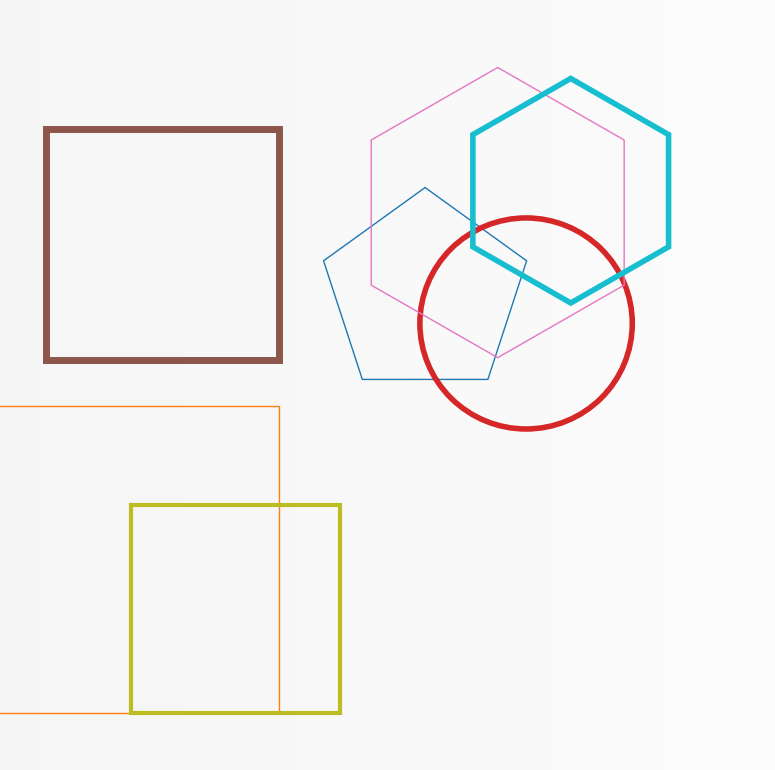[{"shape": "pentagon", "thickness": 0.5, "radius": 0.69, "center": [0.549, 0.619]}, {"shape": "square", "thickness": 0.5, "radius": 0.99, "center": [0.161, 0.274]}, {"shape": "circle", "thickness": 2, "radius": 0.69, "center": [0.679, 0.58]}, {"shape": "square", "thickness": 2.5, "radius": 0.75, "center": [0.209, 0.682]}, {"shape": "hexagon", "thickness": 0.5, "radius": 0.94, "center": [0.642, 0.724]}, {"shape": "square", "thickness": 1.5, "radius": 0.68, "center": [0.304, 0.209]}, {"shape": "hexagon", "thickness": 2, "radius": 0.73, "center": [0.736, 0.752]}]